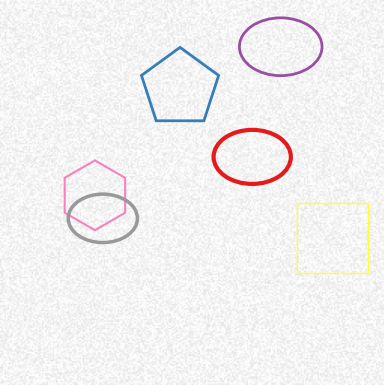[{"shape": "oval", "thickness": 3, "radius": 0.5, "center": [0.655, 0.592]}, {"shape": "pentagon", "thickness": 2, "radius": 0.53, "center": [0.468, 0.772]}, {"shape": "oval", "thickness": 2, "radius": 0.54, "center": [0.729, 0.879]}, {"shape": "square", "thickness": 1, "radius": 0.46, "center": [0.864, 0.382]}, {"shape": "hexagon", "thickness": 1.5, "radius": 0.45, "center": [0.247, 0.493]}, {"shape": "oval", "thickness": 2.5, "radius": 0.45, "center": [0.267, 0.433]}]